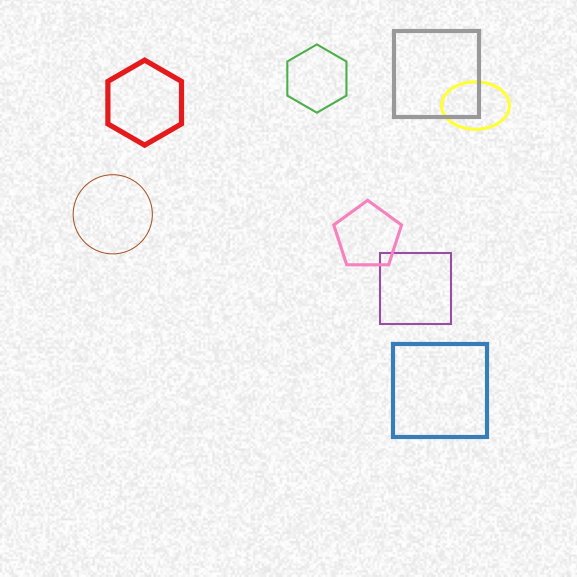[{"shape": "hexagon", "thickness": 2.5, "radius": 0.37, "center": [0.251, 0.821]}, {"shape": "square", "thickness": 2, "radius": 0.41, "center": [0.762, 0.323]}, {"shape": "hexagon", "thickness": 1, "radius": 0.3, "center": [0.549, 0.863]}, {"shape": "square", "thickness": 1, "radius": 0.31, "center": [0.719, 0.5]}, {"shape": "oval", "thickness": 1.5, "radius": 0.29, "center": [0.823, 0.816]}, {"shape": "circle", "thickness": 0.5, "radius": 0.34, "center": [0.195, 0.628]}, {"shape": "pentagon", "thickness": 1.5, "radius": 0.31, "center": [0.637, 0.591]}, {"shape": "square", "thickness": 2, "radius": 0.37, "center": [0.756, 0.87]}]